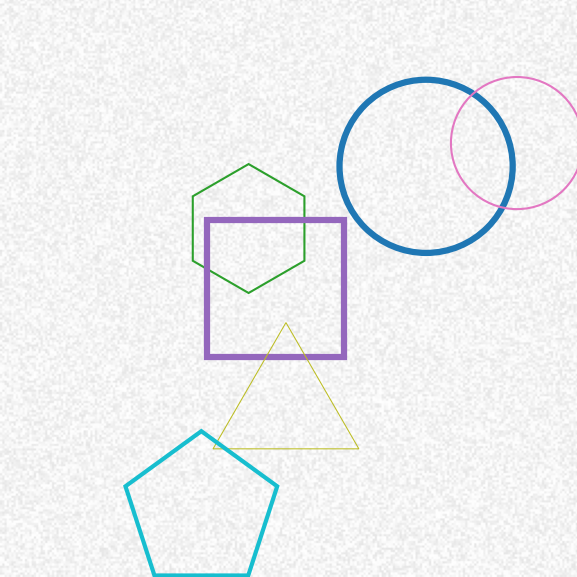[{"shape": "circle", "thickness": 3, "radius": 0.75, "center": [0.738, 0.711]}, {"shape": "hexagon", "thickness": 1, "radius": 0.56, "center": [0.43, 0.603]}, {"shape": "square", "thickness": 3, "radius": 0.59, "center": [0.478, 0.499]}, {"shape": "circle", "thickness": 1, "radius": 0.57, "center": [0.895, 0.751]}, {"shape": "triangle", "thickness": 0.5, "radius": 0.73, "center": [0.495, 0.295]}, {"shape": "pentagon", "thickness": 2, "radius": 0.69, "center": [0.349, 0.114]}]